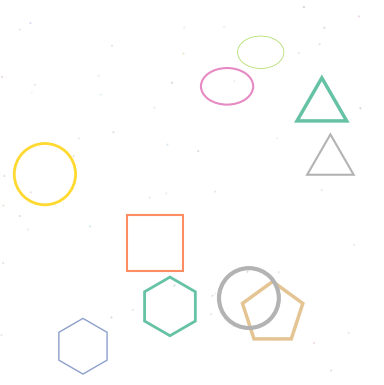[{"shape": "triangle", "thickness": 2.5, "radius": 0.37, "center": [0.836, 0.723]}, {"shape": "hexagon", "thickness": 2, "radius": 0.38, "center": [0.441, 0.204]}, {"shape": "square", "thickness": 1.5, "radius": 0.37, "center": [0.402, 0.369]}, {"shape": "hexagon", "thickness": 1, "radius": 0.36, "center": [0.215, 0.101]}, {"shape": "oval", "thickness": 1.5, "radius": 0.34, "center": [0.59, 0.776]}, {"shape": "oval", "thickness": 0.5, "radius": 0.3, "center": [0.677, 0.864]}, {"shape": "circle", "thickness": 2, "radius": 0.4, "center": [0.117, 0.548]}, {"shape": "pentagon", "thickness": 2.5, "radius": 0.41, "center": [0.708, 0.186]}, {"shape": "circle", "thickness": 3, "radius": 0.39, "center": [0.647, 0.226]}, {"shape": "triangle", "thickness": 1.5, "radius": 0.35, "center": [0.858, 0.581]}]